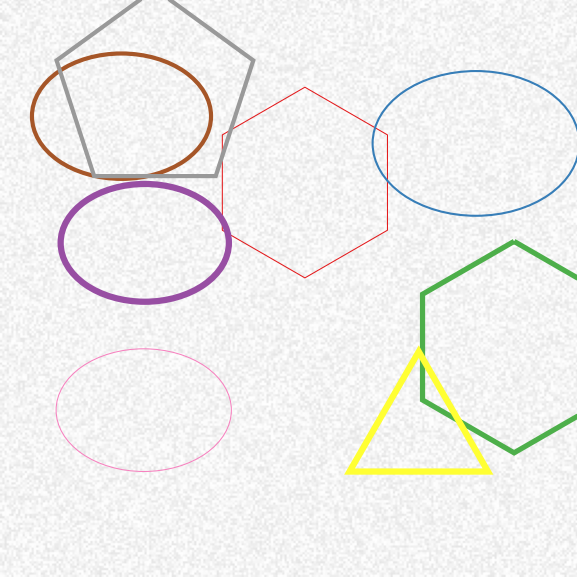[{"shape": "hexagon", "thickness": 0.5, "radius": 0.83, "center": [0.528, 0.683]}, {"shape": "oval", "thickness": 1, "radius": 0.9, "center": [0.824, 0.751]}, {"shape": "hexagon", "thickness": 2.5, "radius": 0.92, "center": [0.89, 0.398]}, {"shape": "oval", "thickness": 3, "radius": 0.73, "center": [0.251, 0.579]}, {"shape": "triangle", "thickness": 3, "radius": 0.69, "center": [0.725, 0.252]}, {"shape": "oval", "thickness": 2, "radius": 0.78, "center": [0.21, 0.798]}, {"shape": "oval", "thickness": 0.5, "radius": 0.76, "center": [0.249, 0.289]}, {"shape": "pentagon", "thickness": 2, "radius": 0.9, "center": [0.268, 0.839]}]